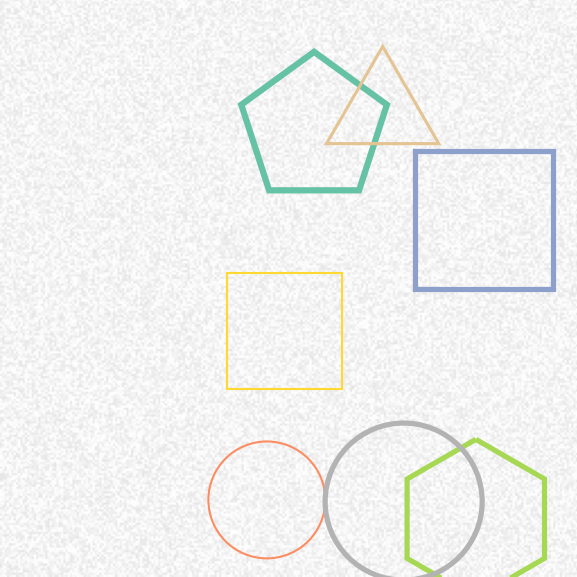[{"shape": "pentagon", "thickness": 3, "radius": 0.66, "center": [0.544, 0.777]}, {"shape": "circle", "thickness": 1, "radius": 0.51, "center": [0.462, 0.133]}, {"shape": "square", "thickness": 2.5, "radius": 0.6, "center": [0.838, 0.618]}, {"shape": "hexagon", "thickness": 2.5, "radius": 0.69, "center": [0.824, 0.101]}, {"shape": "square", "thickness": 1, "radius": 0.5, "center": [0.492, 0.427]}, {"shape": "triangle", "thickness": 1.5, "radius": 0.56, "center": [0.663, 0.807]}, {"shape": "circle", "thickness": 2.5, "radius": 0.68, "center": [0.699, 0.131]}]